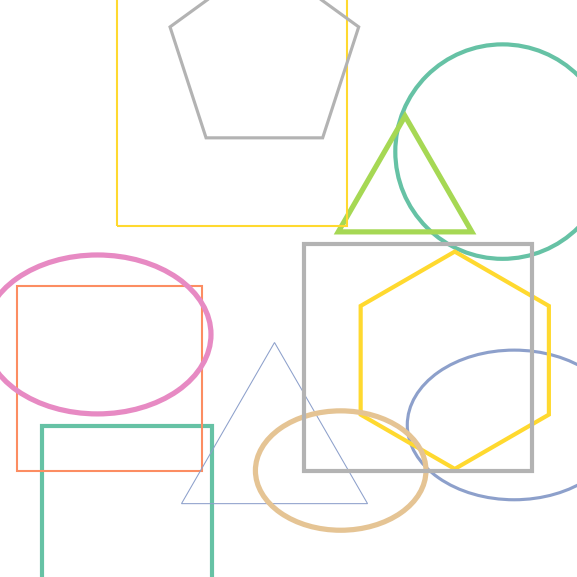[{"shape": "circle", "thickness": 2, "radius": 0.93, "center": [0.87, 0.737]}, {"shape": "square", "thickness": 2, "radius": 0.74, "center": [0.219, 0.113]}, {"shape": "square", "thickness": 1, "radius": 0.8, "center": [0.19, 0.344]}, {"shape": "oval", "thickness": 1.5, "radius": 0.93, "center": [0.89, 0.263]}, {"shape": "triangle", "thickness": 0.5, "radius": 0.93, "center": [0.475, 0.22]}, {"shape": "oval", "thickness": 2.5, "radius": 0.98, "center": [0.169, 0.42]}, {"shape": "triangle", "thickness": 2.5, "radius": 0.67, "center": [0.701, 0.664]}, {"shape": "hexagon", "thickness": 2, "radius": 0.94, "center": [0.787, 0.375]}, {"shape": "square", "thickness": 1, "radius": 0.99, "center": [0.402, 0.806]}, {"shape": "oval", "thickness": 2.5, "radius": 0.74, "center": [0.59, 0.184]}, {"shape": "square", "thickness": 2, "radius": 0.98, "center": [0.724, 0.38]}, {"shape": "pentagon", "thickness": 1.5, "radius": 0.86, "center": [0.458, 0.899]}]